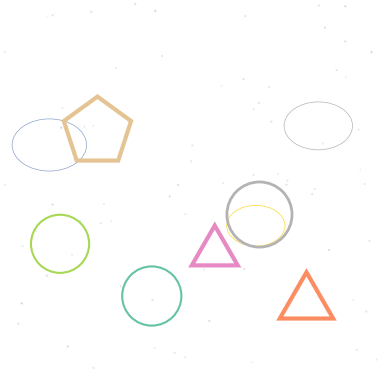[{"shape": "circle", "thickness": 1.5, "radius": 0.38, "center": [0.394, 0.231]}, {"shape": "triangle", "thickness": 3, "radius": 0.4, "center": [0.796, 0.213]}, {"shape": "oval", "thickness": 0.5, "radius": 0.48, "center": [0.128, 0.623]}, {"shape": "triangle", "thickness": 3, "radius": 0.34, "center": [0.558, 0.345]}, {"shape": "circle", "thickness": 1.5, "radius": 0.38, "center": [0.156, 0.367]}, {"shape": "oval", "thickness": 0.5, "radius": 0.38, "center": [0.665, 0.414]}, {"shape": "pentagon", "thickness": 3, "radius": 0.46, "center": [0.253, 0.657]}, {"shape": "circle", "thickness": 2, "radius": 0.42, "center": [0.674, 0.443]}, {"shape": "oval", "thickness": 0.5, "radius": 0.44, "center": [0.827, 0.673]}]